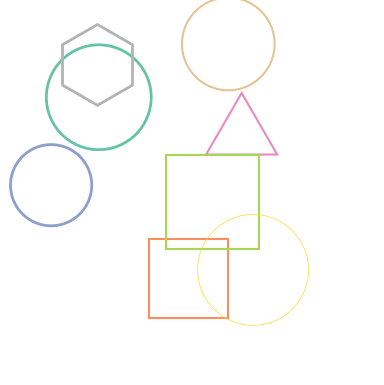[{"shape": "circle", "thickness": 2, "radius": 0.68, "center": [0.257, 0.747]}, {"shape": "square", "thickness": 1.5, "radius": 0.51, "center": [0.489, 0.276]}, {"shape": "circle", "thickness": 2, "radius": 0.53, "center": [0.133, 0.519]}, {"shape": "triangle", "thickness": 1.5, "radius": 0.53, "center": [0.628, 0.652]}, {"shape": "square", "thickness": 1.5, "radius": 0.61, "center": [0.551, 0.476]}, {"shape": "circle", "thickness": 0.5, "radius": 0.72, "center": [0.657, 0.299]}, {"shape": "circle", "thickness": 1.5, "radius": 0.6, "center": [0.593, 0.886]}, {"shape": "hexagon", "thickness": 2, "radius": 0.52, "center": [0.253, 0.831]}]